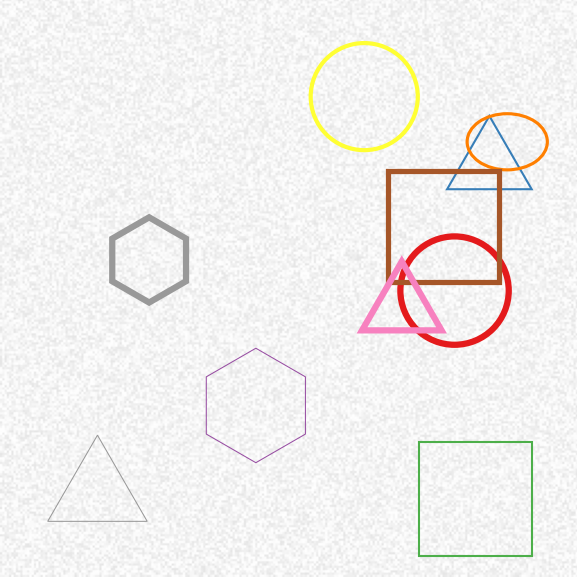[{"shape": "circle", "thickness": 3, "radius": 0.47, "center": [0.787, 0.496]}, {"shape": "triangle", "thickness": 1, "radius": 0.42, "center": [0.847, 0.714]}, {"shape": "square", "thickness": 1, "radius": 0.49, "center": [0.824, 0.135]}, {"shape": "hexagon", "thickness": 0.5, "radius": 0.5, "center": [0.443, 0.297]}, {"shape": "oval", "thickness": 1.5, "radius": 0.35, "center": [0.878, 0.754]}, {"shape": "circle", "thickness": 2, "radius": 0.46, "center": [0.631, 0.832]}, {"shape": "square", "thickness": 2.5, "radius": 0.48, "center": [0.767, 0.608]}, {"shape": "triangle", "thickness": 3, "radius": 0.4, "center": [0.696, 0.467]}, {"shape": "hexagon", "thickness": 3, "radius": 0.37, "center": [0.258, 0.549]}, {"shape": "triangle", "thickness": 0.5, "radius": 0.5, "center": [0.169, 0.146]}]